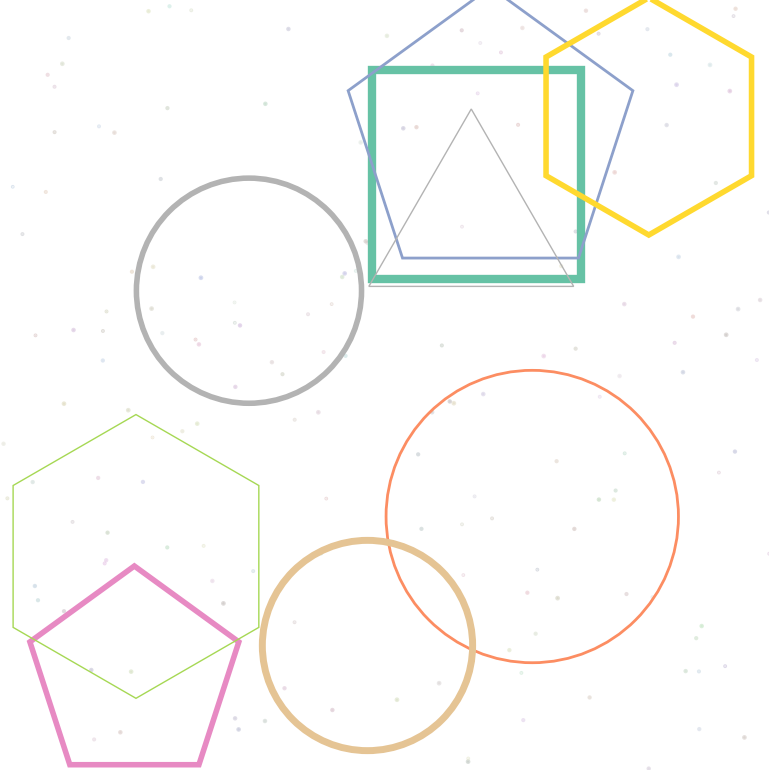[{"shape": "square", "thickness": 3, "radius": 0.68, "center": [0.619, 0.773]}, {"shape": "circle", "thickness": 1, "radius": 0.95, "center": [0.691, 0.329]}, {"shape": "pentagon", "thickness": 1, "radius": 0.97, "center": [0.637, 0.822]}, {"shape": "pentagon", "thickness": 2, "radius": 0.71, "center": [0.174, 0.122]}, {"shape": "hexagon", "thickness": 0.5, "radius": 0.92, "center": [0.177, 0.277]}, {"shape": "hexagon", "thickness": 2, "radius": 0.77, "center": [0.843, 0.849]}, {"shape": "circle", "thickness": 2.5, "radius": 0.68, "center": [0.477, 0.162]}, {"shape": "circle", "thickness": 2, "radius": 0.73, "center": [0.323, 0.622]}, {"shape": "triangle", "thickness": 0.5, "radius": 0.77, "center": [0.612, 0.705]}]